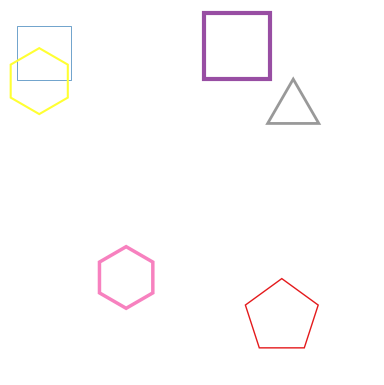[{"shape": "pentagon", "thickness": 1, "radius": 0.5, "center": [0.732, 0.177]}, {"shape": "square", "thickness": 0.5, "radius": 0.35, "center": [0.115, 0.862]}, {"shape": "square", "thickness": 3, "radius": 0.43, "center": [0.615, 0.879]}, {"shape": "hexagon", "thickness": 1.5, "radius": 0.43, "center": [0.102, 0.789]}, {"shape": "hexagon", "thickness": 2.5, "radius": 0.4, "center": [0.328, 0.279]}, {"shape": "triangle", "thickness": 2, "radius": 0.38, "center": [0.762, 0.718]}]